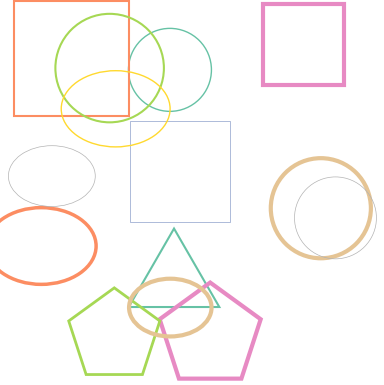[{"shape": "circle", "thickness": 1, "radius": 0.54, "center": [0.441, 0.819]}, {"shape": "triangle", "thickness": 1.5, "radius": 0.68, "center": [0.452, 0.27]}, {"shape": "oval", "thickness": 2.5, "radius": 0.71, "center": [0.107, 0.361]}, {"shape": "square", "thickness": 1.5, "radius": 0.75, "center": [0.186, 0.848]}, {"shape": "square", "thickness": 0.5, "radius": 0.65, "center": [0.467, 0.555]}, {"shape": "pentagon", "thickness": 3, "radius": 0.69, "center": [0.546, 0.128]}, {"shape": "square", "thickness": 3, "radius": 0.52, "center": [0.788, 0.885]}, {"shape": "pentagon", "thickness": 2, "radius": 0.62, "center": [0.297, 0.128]}, {"shape": "circle", "thickness": 1.5, "radius": 0.7, "center": [0.285, 0.823]}, {"shape": "oval", "thickness": 1, "radius": 0.71, "center": [0.3, 0.717]}, {"shape": "circle", "thickness": 3, "radius": 0.65, "center": [0.833, 0.459]}, {"shape": "oval", "thickness": 3, "radius": 0.54, "center": [0.442, 0.201]}, {"shape": "circle", "thickness": 0.5, "radius": 0.53, "center": [0.871, 0.434]}, {"shape": "oval", "thickness": 0.5, "radius": 0.56, "center": [0.135, 0.543]}]